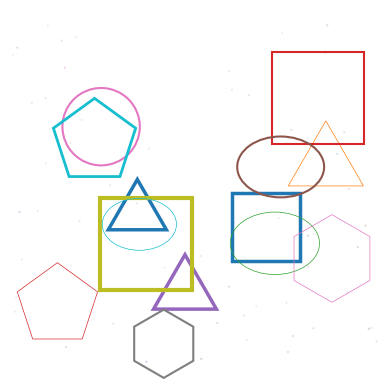[{"shape": "triangle", "thickness": 2.5, "radius": 0.44, "center": [0.357, 0.447]}, {"shape": "square", "thickness": 2.5, "radius": 0.44, "center": [0.691, 0.41]}, {"shape": "triangle", "thickness": 0.5, "radius": 0.56, "center": [0.846, 0.573]}, {"shape": "oval", "thickness": 0.5, "radius": 0.58, "center": [0.714, 0.368]}, {"shape": "square", "thickness": 1.5, "radius": 0.6, "center": [0.827, 0.744]}, {"shape": "pentagon", "thickness": 0.5, "radius": 0.55, "center": [0.149, 0.208]}, {"shape": "triangle", "thickness": 2.5, "radius": 0.47, "center": [0.48, 0.244]}, {"shape": "oval", "thickness": 1.5, "radius": 0.56, "center": [0.729, 0.566]}, {"shape": "circle", "thickness": 1.5, "radius": 0.5, "center": [0.263, 0.671]}, {"shape": "hexagon", "thickness": 0.5, "radius": 0.57, "center": [0.862, 0.329]}, {"shape": "hexagon", "thickness": 1.5, "radius": 0.44, "center": [0.425, 0.107]}, {"shape": "square", "thickness": 3, "radius": 0.6, "center": [0.379, 0.366]}, {"shape": "oval", "thickness": 0.5, "radius": 0.48, "center": [0.362, 0.417]}, {"shape": "pentagon", "thickness": 2, "radius": 0.56, "center": [0.246, 0.632]}]